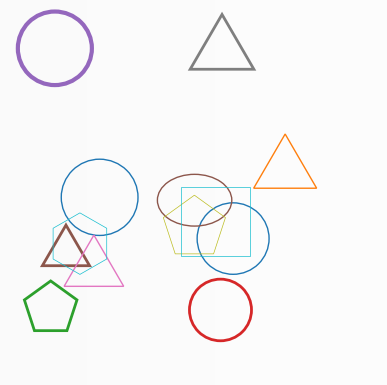[{"shape": "circle", "thickness": 1, "radius": 0.5, "center": [0.257, 0.487]}, {"shape": "circle", "thickness": 1, "radius": 0.46, "center": [0.602, 0.38]}, {"shape": "triangle", "thickness": 1, "radius": 0.47, "center": [0.736, 0.558]}, {"shape": "pentagon", "thickness": 2, "radius": 0.36, "center": [0.131, 0.199]}, {"shape": "circle", "thickness": 2, "radius": 0.4, "center": [0.569, 0.195]}, {"shape": "circle", "thickness": 3, "radius": 0.48, "center": [0.142, 0.875]}, {"shape": "oval", "thickness": 1, "radius": 0.48, "center": [0.502, 0.48]}, {"shape": "triangle", "thickness": 2, "radius": 0.35, "center": [0.17, 0.345]}, {"shape": "triangle", "thickness": 1, "radius": 0.44, "center": [0.242, 0.301]}, {"shape": "triangle", "thickness": 2, "radius": 0.47, "center": [0.573, 0.868]}, {"shape": "pentagon", "thickness": 0.5, "radius": 0.42, "center": [0.502, 0.409]}, {"shape": "square", "thickness": 0.5, "radius": 0.44, "center": [0.556, 0.425]}, {"shape": "hexagon", "thickness": 0.5, "radius": 0.4, "center": [0.206, 0.367]}]